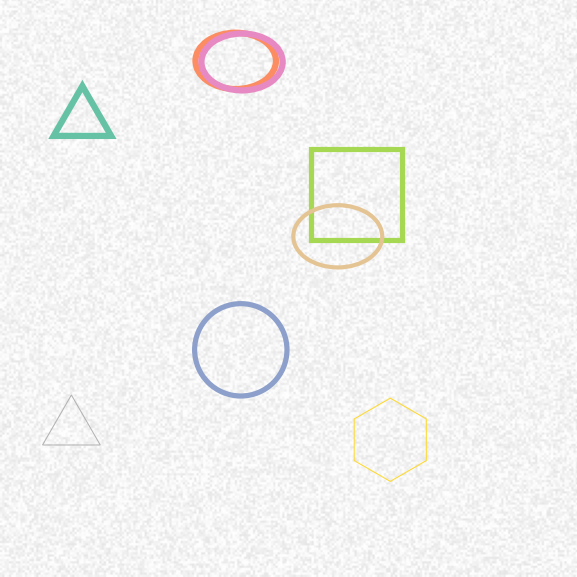[{"shape": "triangle", "thickness": 3, "radius": 0.29, "center": [0.143, 0.793]}, {"shape": "oval", "thickness": 3, "radius": 0.35, "center": [0.408, 0.894]}, {"shape": "circle", "thickness": 2.5, "radius": 0.4, "center": [0.417, 0.393]}, {"shape": "oval", "thickness": 3, "radius": 0.35, "center": [0.419, 0.892]}, {"shape": "square", "thickness": 2.5, "radius": 0.4, "center": [0.617, 0.663]}, {"shape": "hexagon", "thickness": 0.5, "radius": 0.36, "center": [0.676, 0.238]}, {"shape": "oval", "thickness": 2, "radius": 0.38, "center": [0.585, 0.59]}, {"shape": "triangle", "thickness": 0.5, "radius": 0.29, "center": [0.124, 0.257]}]